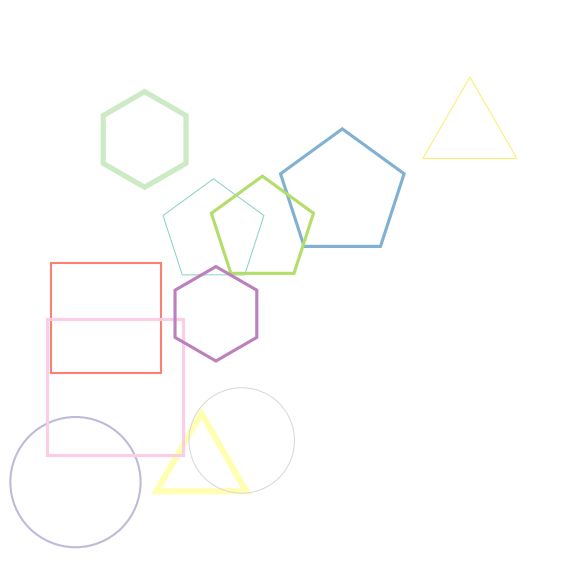[{"shape": "pentagon", "thickness": 0.5, "radius": 0.46, "center": [0.37, 0.598]}, {"shape": "triangle", "thickness": 3, "radius": 0.45, "center": [0.349, 0.193]}, {"shape": "circle", "thickness": 1, "radius": 0.56, "center": [0.131, 0.164]}, {"shape": "square", "thickness": 1, "radius": 0.48, "center": [0.184, 0.448]}, {"shape": "pentagon", "thickness": 1.5, "radius": 0.56, "center": [0.593, 0.663]}, {"shape": "pentagon", "thickness": 1.5, "radius": 0.46, "center": [0.454, 0.601]}, {"shape": "square", "thickness": 1.5, "radius": 0.59, "center": [0.199, 0.329]}, {"shape": "circle", "thickness": 0.5, "radius": 0.46, "center": [0.419, 0.236]}, {"shape": "hexagon", "thickness": 1.5, "radius": 0.41, "center": [0.374, 0.456]}, {"shape": "hexagon", "thickness": 2.5, "radius": 0.41, "center": [0.25, 0.758]}, {"shape": "triangle", "thickness": 0.5, "radius": 0.47, "center": [0.814, 0.772]}]